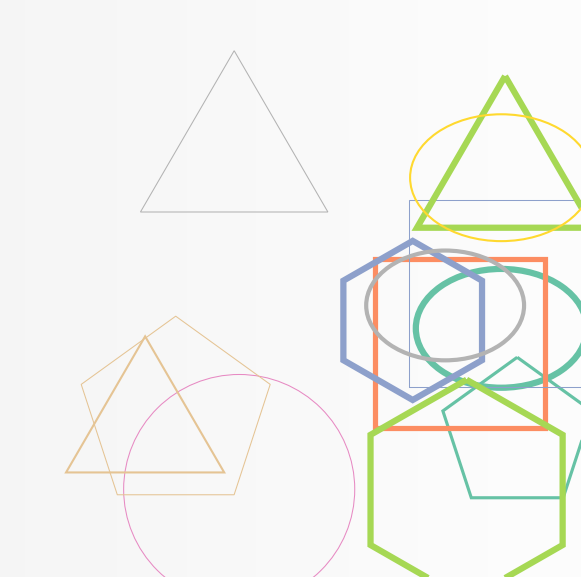[{"shape": "pentagon", "thickness": 1.5, "radius": 0.67, "center": [0.89, 0.246]}, {"shape": "oval", "thickness": 3, "radius": 0.73, "center": [0.862, 0.431]}, {"shape": "square", "thickness": 2.5, "radius": 0.73, "center": [0.792, 0.404]}, {"shape": "hexagon", "thickness": 3, "radius": 0.69, "center": [0.71, 0.444]}, {"shape": "square", "thickness": 0.5, "radius": 0.81, "center": [0.865, 0.491]}, {"shape": "circle", "thickness": 0.5, "radius": 0.99, "center": [0.412, 0.152]}, {"shape": "hexagon", "thickness": 3, "radius": 0.95, "center": [0.803, 0.151]}, {"shape": "triangle", "thickness": 3, "radius": 0.88, "center": [0.869, 0.692]}, {"shape": "oval", "thickness": 1, "radius": 0.78, "center": [0.862, 0.691]}, {"shape": "pentagon", "thickness": 0.5, "radius": 0.85, "center": [0.302, 0.281]}, {"shape": "triangle", "thickness": 1, "radius": 0.79, "center": [0.25, 0.26]}, {"shape": "oval", "thickness": 2, "radius": 0.68, "center": [0.766, 0.47]}, {"shape": "triangle", "thickness": 0.5, "radius": 0.93, "center": [0.403, 0.725]}]